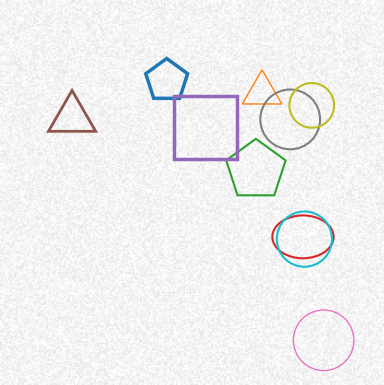[{"shape": "pentagon", "thickness": 2.5, "radius": 0.29, "center": [0.433, 0.791]}, {"shape": "triangle", "thickness": 1, "radius": 0.3, "center": [0.681, 0.76]}, {"shape": "pentagon", "thickness": 1.5, "radius": 0.41, "center": [0.665, 0.558]}, {"shape": "oval", "thickness": 1.5, "radius": 0.4, "center": [0.787, 0.385]}, {"shape": "square", "thickness": 2.5, "radius": 0.41, "center": [0.534, 0.668]}, {"shape": "triangle", "thickness": 2, "radius": 0.35, "center": [0.187, 0.694]}, {"shape": "circle", "thickness": 1, "radius": 0.39, "center": [0.841, 0.116]}, {"shape": "circle", "thickness": 1.5, "radius": 0.39, "center": [0.754, 0.69]}, {"shape": "circle", "thickness": 1.5, "radius": 0.29, "center": [0.81, 0.726]}, {"shape": "circle", "thickness": 1.5, "radius": 0.36, "center": [0.791, 0.379]}]